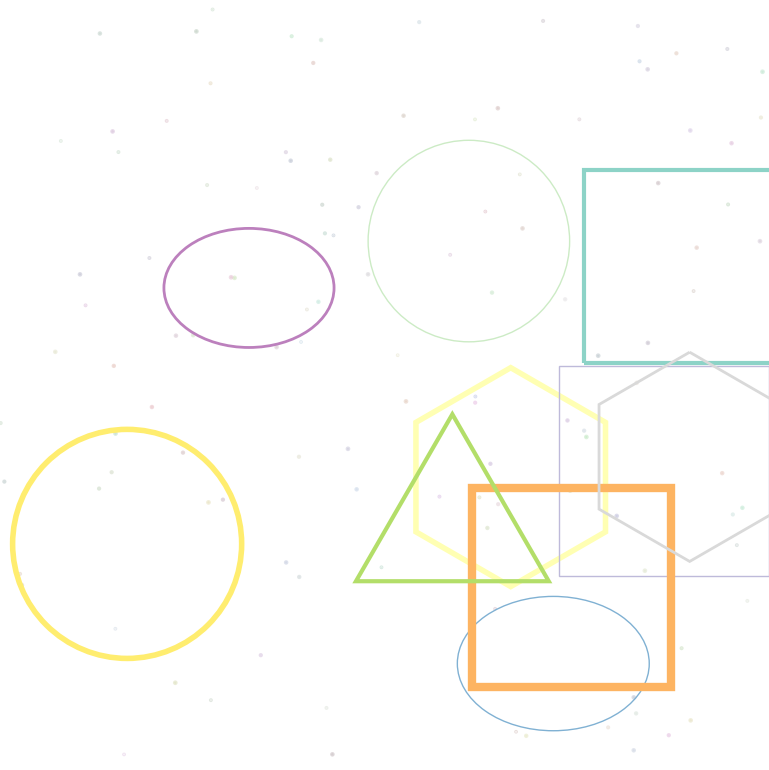[{"shape": "square", "thickness": 1.5, "radius": 0.63, "center": [0.884, 0.654]}, {"shape": "hexagon", "thickness": 2, "radius": 0.71, "center": [0.663, 0.38]}, {"shape": "square", "thickness": 0.5, "radius": 0.68, "center": [0.862, 0.388]}, {"shape": "oval", "thickness": 0.5, "radius": 0.62, "center": [0.719, 0.138]}, {"shape": "square", "thickness": 3, "radius": 0.65, "center": [0.743, 0.236]}, {"shape": "triangle", "thickness": 1.5, "radius": 0.72, "center": [0.587, 0.317]}, {"shape": "hexagon", "thickness": 1, "radius": 0.68, "center": [0.896, 0.407]}, {"shape": "oval", "thickness": 1, "radius": 0.55, "center": [0.323, 0.626]}, {"shape": "circle", "thickness": 0.5, "radius": 0.65, "center": [0.609, 0.687]}, {"shape": "circle", "thickness": 2, "radius": 0.74, "center": [0.165, 0.294]}]